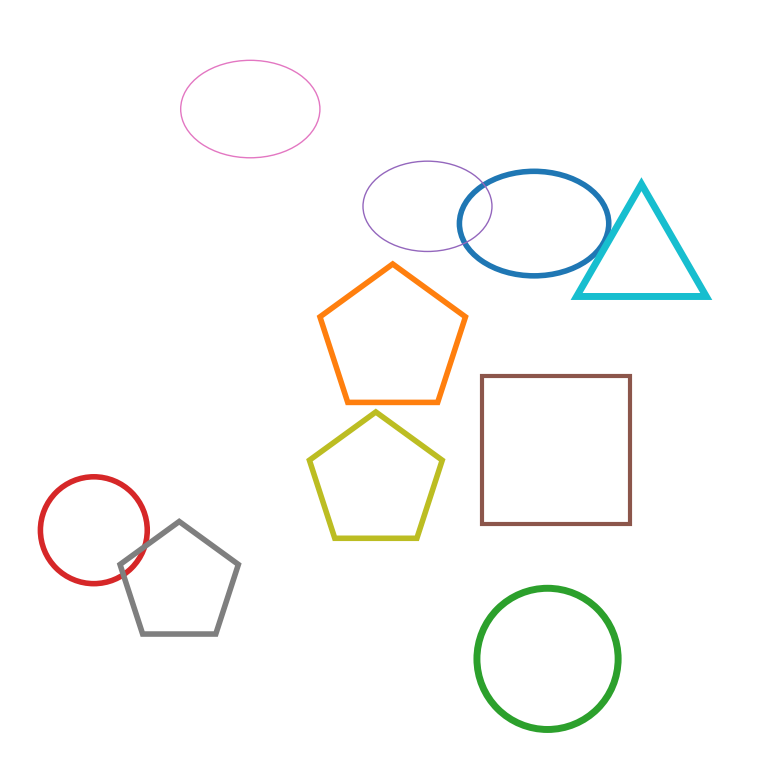[{"shape": "oval", "thickness": 2, "radius": 0.48, "center": [0.694, 0.71]}, {"shape": "pentagon", "thickness": 2, "radius": 0.5, "center": [0.51, 0.558]}, {"shape": "circle", "thickness": 2.5, "radius": 0.46, "center": [0.711, 0.144]}, {"shape": "circle", "thickness": 2, "radius": 0.35, "center": [0.122, 0.311]}, {"shape": "oval", "thickness": 0.5, "radius": 0.42, "center": [0.555, 0.732]}, {"shape": "square", "thickness": 1.5, "radius": 0.48, "center": [0.722, 0.416]}, {"shape": "oval", "thickness": 0.5, "radius": 0.45, "center": [0.325, 0.858]}, {"shape": "pentagon", "thickness": 2, "radius": 0.4, "center": [0.233, 0.242]}, {"shape": "pentagon", "thickness": 2, "radius": 0.45, "center": [0.488, 0.374]}, {"shape": "triangle", "thickness": 2.5, "radius": 0.49, "center": [0.833, 0.664]}]